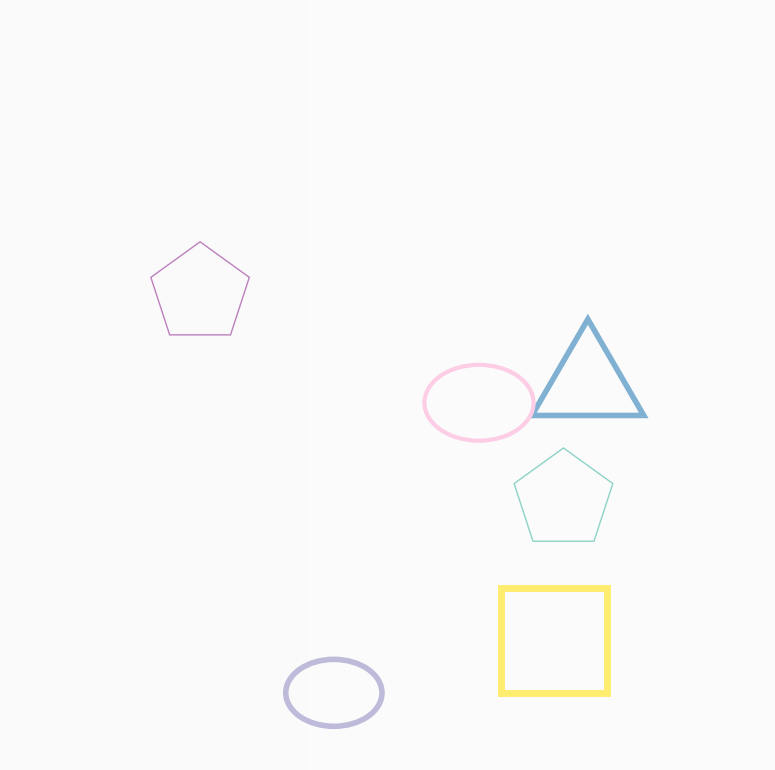[{"shape": "pentagon", "thickness": 0.5, "radius": 0.33, "center": [0.727, 0.351]}, {"shape": "oval", "thickness": 2, "radius": 0.31, "center": [0.431, 0.1]}, {"shape": "triangle", "thickness": 2, "radius": 0.42, "center": [0.759, 0.502]}, {"shape": "oval", "thickness": 1.5, "radius": 0.35, "center": [0.618, 0.477]}, {"shape": "pentagon", "thickness": 0.5, "radius": 0.33, "center": [0.258, 0.619]}, {"shape": "square", "thickness": 2.5, "radius": 0.34, "center": [0.715, 0.168]}]